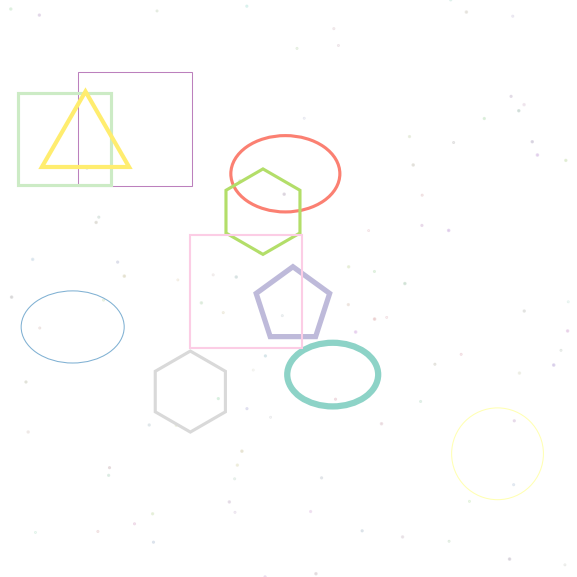[{"shape": "oval", "thickness": 3, "radius": 0.39, "center": [0.576, 0.35]}, {"shape": "circle", "thickness": 0.5, "radius": 0.4, "center": [0.862, 0.213]}, {"shape": "pentagon", "thickness": 2.5, "radius": 0.33, "center": [0.507, 0.47]}, {"shape": "oval", "thickness": 1.5, "radius": 0.47, "center": [0.494, 0.698]}, {"shape": "oval", "thickness": 0.5, "radius": 0.45, "center": [0.126, 0.433]}, {"shape": "hexagon", "thickness": 1.5, "radius": 0.37, "center": [0.455, 0.633]}, {"shape": "square", "thickness": 1, "radius": 0.49, "center": [0.426, 0.494]}, {"shape": "hexagon", "thickness": 1.5, "radius": 0.35, "center": [0.33, 0.321]}, {"shape": "square", "thickness": 0.5, "radius": 0.49, "center": [0.234, 0.775]}, {"shape": "square", "thickness": 1.5, "radius": 0.4, "center": [0.112, 0.758]}, {"shape": "triangle", "thickness": 2, "radius": 0.44, "center": [0.148, 0.754]}]